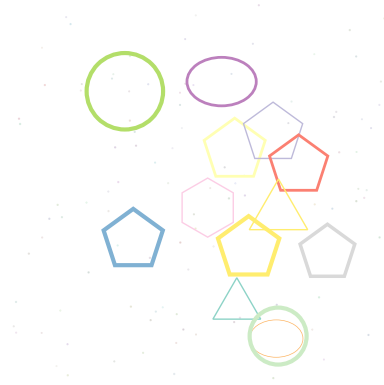[{"shape": "triangle", "thickness": 1, "radius": 0.36, "center": [0.615, 0.207]}, {"shape": "pentagon", "thickness": 2, "radius": 0.42, "center": [0.61, 0.61]}, {"shape": "pentagon", "thickness": 1, "radius": 0.4, "center": [0.709, 0.654]}, {"shape": "pentagon", "thickness": 2, "radius": 0.4, "center": [0.776, 0.57]}, {"shape": "pentagon", "thickness": 3, "radius": 0.4, "center": [0.346, 0.377]}, {"shape": "oval", "thickness": 0.5, "radius": 0.35, "center": [0.718, 0.121]}, {"shape": "circle", "thickness": 3, "radius": 0.5, "center": [0.324, 0.763]}, {"shape": "hexagon", "thickness": 1, "radius": 0.38, "center": [0.539, 0.461]}, {"shape": "pentagon", "thickness": 2.5, "radius": 0.37, "center": [0.85, 0.343]}, {"shape": "oval", "thickness": 2, "radius": 0.45, "center": [0.576, 0.788]}, {"shape": "circle", "thickness": 3, "radius": 0.37, "center": [0.722, 0.127]}, {"shape": "pentagon", "thickness": 3, "radius": 0.42, "center": [0.646, 0.355]}, {"shape": "triangle", "thickness": 1, "radius": 0.44, "center": [0.723, 0.447]}]